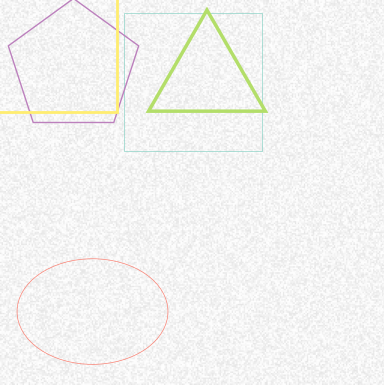[{"shape": "square", "thickness": 0.5, "radius": 0.9, "center": [0.502, 0.787]}, {"shape": "oval", "thickness": 0.5, "radius": 0.98, "center": [0.24, 0.191]}, {"shape": "triangle", "thickness": 2.5, "radius": 0.88, "center": [0.538, 0.799]}, {"shape": "pentagon", "thickness": 1, "radius": 0.89, "center": [0.191, 0.826]}, {"shape": "square", "thickness": 2, "radius": 0.93, "center": [0.117, 0.896]}]